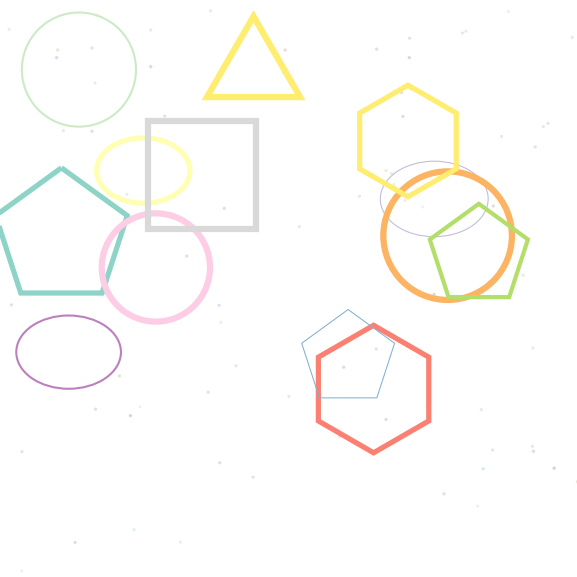[{"shape": "pentagon", "thickness": 2.5, "radius": 0.6, "center": [0.106, 0.589]}, {"shape": "oval", "thickness": 2.5, "radius": 0.4, "center": [0.248, 0.704]}, {"shape": "oval", "thickness": 0.5, "radius": 0.47, "center": [0.752, 0.655]}, {"shape": "hexagon", "thickness": 2.5, "radius": 0.55, "center": [0.647, 0.325]}, {"shape": "pentagon", "thickness": 0.5, "radius": 0.42, "center": [0.603, 0.379]}, {"shape": "circle", "thickness": 3, "radius": 0.56, "center": [0.775, 0.591]}, {"shape": "pentagon", "thickness": 2, "radius": 0.45, "center": [0.829, 0.557]}, {"shape": "circle", "thickness": 3, "radius": 0.47, "center": [0.27, 0.536]}, {"shape": "square", "thickness": 3, "radius": 0.47, "center": [0.35, 0.697]}, {"shape": "oval", "thickness": 1, "radius": 0.45, "center": [0.119, 0.389]}, {"shape": "circle", "thickness": 1, "radius": 0.49, "center": [0.137, 0.879]}, {"shape": "triangle", "thickness": 3, "radius": 0.47, "center": [0.439, 0.878]}, {"shape": "hexagon", "thickness": 2.5, "radius": 0.48, "center": [0.706, 0.755]}]